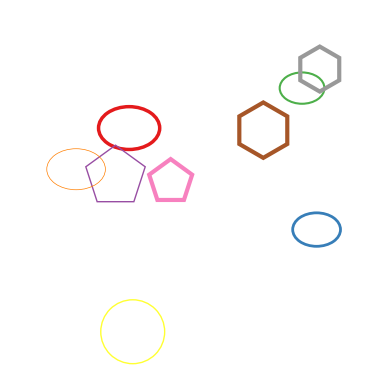[{"shape": "oval", "thickness": 2.5, "radius": 0.4, "center": [0.335, 0.667]}, {"shape": "oval", "thickness": 2, "radius": 0.31, "center": [0.822, 0.404]}, {"shape": "oval", "thickness": 1.5, "radius": 0.29, "center": [0.785, 0.771]}, {"shape": "pentagon", "thickness": 1, "radius": 0.41, "center": [0.3, 0.542]}, {"shape": "oval", "thickness": 0.5, "radius": 0.38, "center": [0.198, 0.56]}, {"shape": "circle", "thickness": 1, "radius": 0.41, "center": [0.345, 0.138]}, {"shape": "hexagon", "thickness": 3, "radius": 0.36, "center": [0.684, 0.662]}, {"shape": "pentagon", "thickness": 3, "radius": 0.29, "center": [0.443, 0.528]}, {"shape": "hexagon", "thickness": 3, "radius": 0.29, "center": [0.831, 0.821]}]